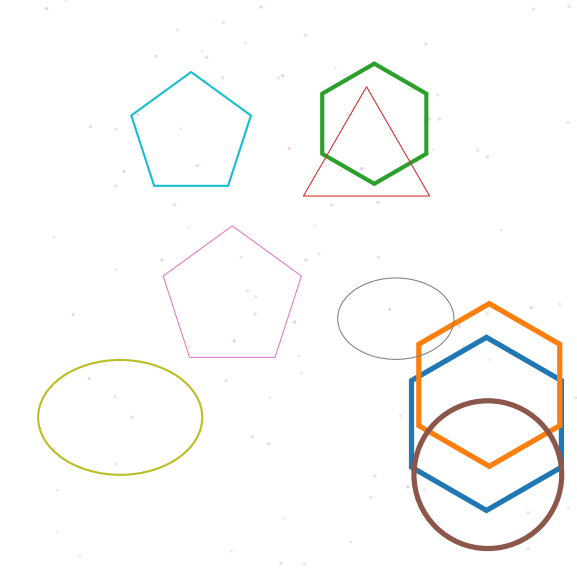[{"shape": "hexagon", "thickness": 2.5, "radius": 0.75, "center": [0.842, 0.265]}, {"shape": "hexagon", "thickness": 2.5, "radius": 0.7, "center": [0.847, 0.333]}, {"shape": "hexagon", "thickness": 2, "radius": 0.52, "center": [0.648, 0.785]}, {"shape": "triangle", "thickness": 0.5, "radius": 0.63, "center": [0.635, 0.723]}, {"shape": "circle", "thickness": 2.5, "radius": 0.64, "center": [0.845, 0.177]}, {"shape": "pentagon", "thickness": 0.5, "radius": 0.63, "center": [0.402, 0.482]}, {"shape": "oval", "thickness": 0.5, "radius": 0.5, "center": [0.685, 0.447]}, {"shape": "oval", "thickness": 1, "radius": 0.71, "center": [0.208, 0.276]}, {"shape": "pentagon", "thickness": 1, "radius": 0.54, "center": [0.331, 0.765]}]